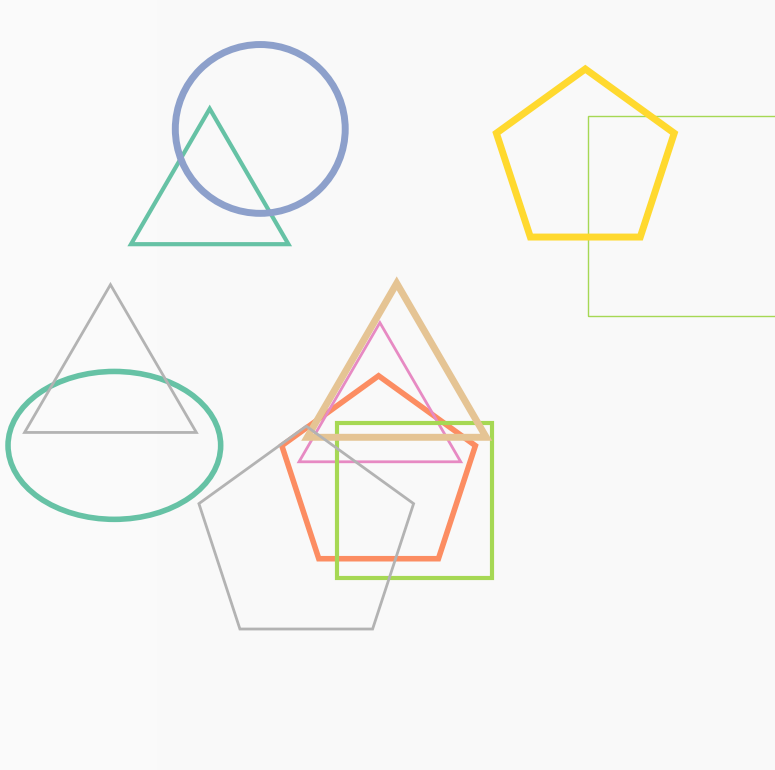[{"shape": "oval", "thickness": 2, "radius": 0.69, "center": [0.148, 0.422]}, {"shape": "triangle", "thickness": 1.5, "radius": 0.59, "center": [0.271, 0.742]}, {"shape": "pentagon", "thickness": 2, "radius": 0.66, "center": [0.489, 0.381]}, {"shape": "circle", "thickness": 2.5, "radius": 0.55, "center": [0.336, 0.833]}, {"shape": "triangle", "thickness": 1, "radius": 0.6, "center": [0.49, 0.461]}, {"shape": "square", "thickness": 1.5, "radius": 0.5, "center": [0.535, 0.35]}, {"shape": "square", "thickness": 0.5, "radius": 0.65, "center": [0.888, 0.719]}, {"shape": "pentagon", "thickness": 2.5, "radius": 0.6, "center": [0.755, 0.79]}, {"shape": "triangle", "thickness": 2.5, "radius": 0.67, "center": [0.512, 0.499]}, {"shape": "pentagon", "thickness": 1, "radius": 0.73, "center": [0.395, 0.301]}, {"shape": "triangle", "thickness": 1, "radius": 0.64, "center": [0.143, 0.502]}]